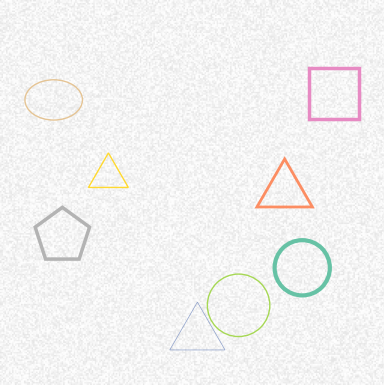[{"shape": "circle", "thickness": 3, "radius": 0.36, "center": [0.785, 0.304]}, {"shape": "triangle", "thickness": 2, "radius": 0.42, "center": [0.739, 0.504]}, {"shape": "triangle", "thickness": 0.5, "radius": 0.41, "center": [0.513, 0.132]}, {"shape": "square", "thickness": 2.5, "radius": 0.33, "center": [0.868, 0.757]}, {"shape": "circle", "thickness": 1, "radius": 0.41, "center": [0.62, 0.207]}, {"shape": "triangle", "thickness": 1, "radius": 0.3, "center": [0.282, 0.543]}, {"shape": "oval", "thickness": 1, "radius": 0.37, "center": [0.139, 0.74]}, {"shape": "pentagon", "thickness": 2.5, "radius": 0.37, "center": [0.162, 0.387]}]